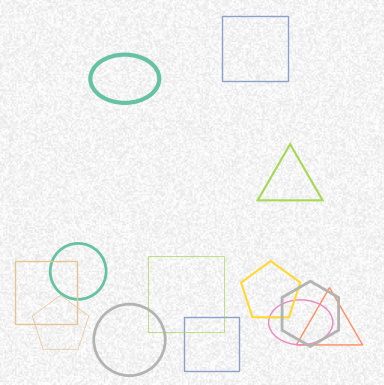[{"shape": "circle", "thickness": 2, "radius": 0.36, "center": [0.203, 0.295]}, {"shape": "oval", "thickness": 3, "radius": 0.45, "center": [0.324, 0.795]}, {"shape": "triangle", "thickness": 1, "radius": 0.5, "center": [0.856, 0.154]}, {"shape": "square", "thickness": 1, "radius": 0.36, "center": [0.549, 0.107]}, {"shape": "square", "thickness": 1, "radius": 0.43, "center": [0.663, 0.874]}, {"shape": "oval", "thickness": 1, "radius": 0.42, "center": [0.781, 0.163]}, {"shape": "triangle", "thickness": 1.5, "radius": 0.49, "center": [0.754, 0.528]}, {"shape": "square", "thickness": 0.5, "radius": 0.49, "center": [0.484, 0.237]}, {"shape": "pentagon", "thickness": 1.5, "radius": 0.4, "center": [0.703, 0.241]}, {"shape": "square", "thickness": 1, "radius": 0.4, "center": [0.119, 0.24]}, {"shape": "pentagon", "thickness": 0.5, "radius": 0.39, "center": [0.157, 0.156]}, {"shape": "circle", "thickness": 2, "radius": 0.46, "center": [0.336, 0.117]}, {"shape": "hexagon", "thickness": 2, "radius": 0.42, "center": [0.806, 0.185]}]